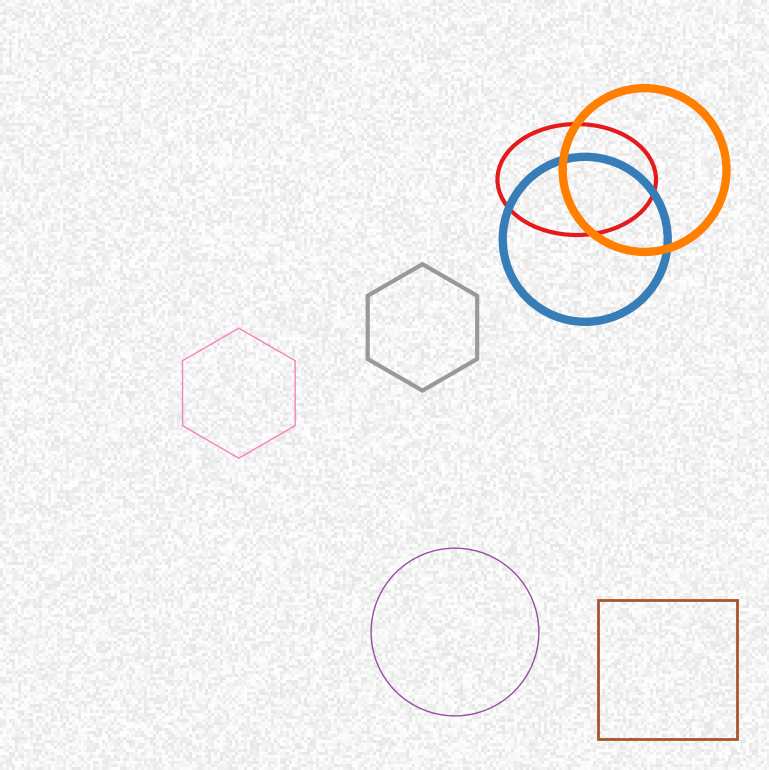[{"shape": "oval", "thickness": 1.5, "radius": 0.51, "center": [0.749, 0.767]}, {"shape": "circle", "thickness": 3, "radius": 0.54, "center": [0.76, 0.689]}, {"shape": "circle", "thickness": 0.5, "radius": 0.54, "center": [0.591, 0.179]}, {"shape": "circle", "thickness": 3, "radius": 0.53, "center": [0.837, 0.779]}, {"shape": "square", "thickness": 1, "radius": 0.45, "center": [0.867, 0.131]}, {"shape": "hexagon", "thickness": 0.5, "radius": 0.42, "center": [0.31, 0.489]}, {"shape": "hexagon", "thickness": 1.5, "radius": 0.41, "center": [0.549, 0.575]}]